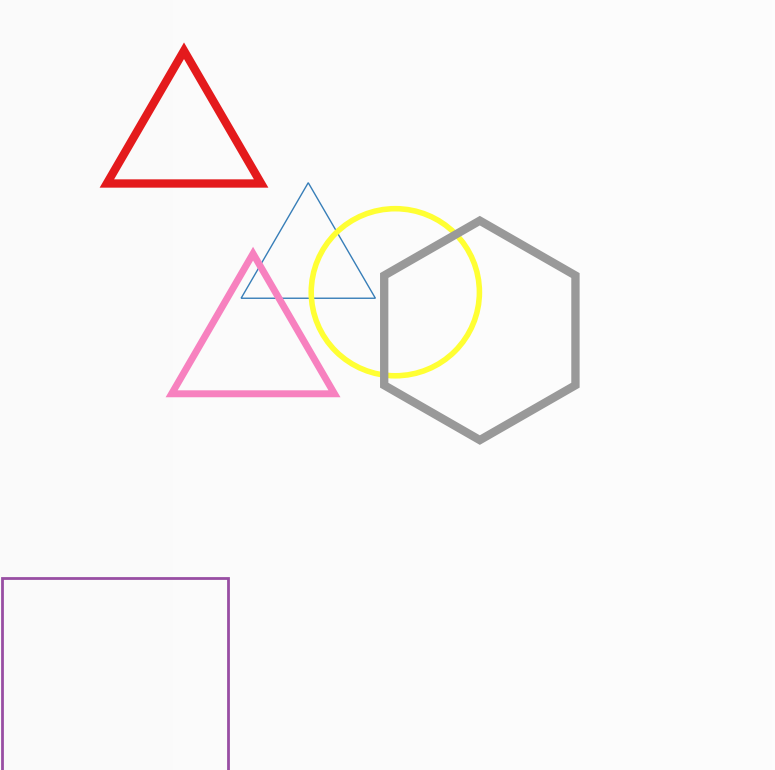[{"shape": "triangle", "thickness": 3, "radius": 0.57, "center": [0.237, 0.819]}, {"shape": "triangle", "thickness": 0.5, "radius": 0.5, "center": [0.398, 0.663]}, {"shape": "square", "thickness": 1, "radius": 0.73, "center": [0.148, 0.103]}, {"shape": "circle", "thickness": 2, "radius": 0.54, "center": [0.51, 0.62]}, {"shape": "triangle", "thickness": 2.5, "radius": 0.61, "center": [0.327, 0.549]}, {"shape": "hexagon", "thickness": 3, "radius": 0.71, "center": [0.619, 0.571]}]